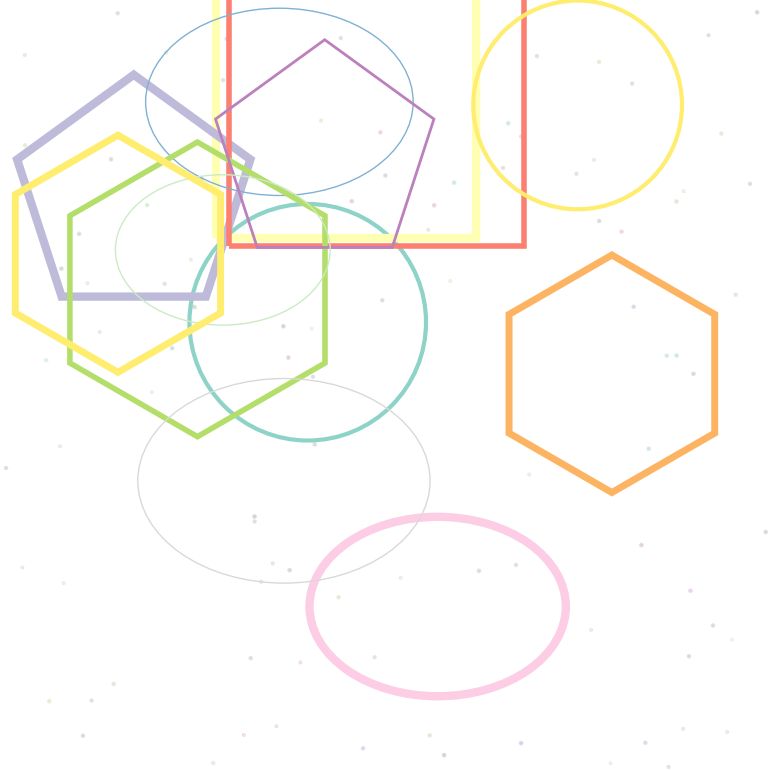[{"shape": "circle", "thickness": 1.5, "radius": 0.77, "center": [0.4, 0.582]}, {"shape": "square", "thickness": 3, "radius": 0.84, "center": [0.449, 0.86]}, {"shape": "pentagon", "thickness": 3, "radius": 0.8, "center": [0.174, 0.744]}, {"shape": "square", "thickness": 2, "radius": 0.96, "center": [0.489, 0.872]}, {"shape": "oval", "thickness": 0.5, "radius": 0.87, "center": [0.363, 0.868]}, {"shape": "hexagon", "thickness": 2.5, "radius": 0.77, "center": [0.795, 0.515]}, {"shape": "hexagon", "thickness": 2, "radius": 0.96, "center": [0.256, 0.624]}, {"shape": "oval", "thickness": 3, "radius": 0.83, "center": [0.568, 0.212]}, {"shape": "oval", "thickness": 0.5, "radius": 0.95, "center": [0.369, 0.376]}, {"shape": "pentagon", "thickness": 1, "radius": 0.75, "center": [0.422, 0.799]}, {"shape": "oval", "thickness": 0.5, "radius": 0.7, "center": [0.289, 0.675]}, {"shape": "circle", "thickness": 1.5, "radius": 0.68, "center": [0.75, 0.864]}, {"shape": "hexagon", "thickness": 2.5, "radius": 0.77, "center": [0.153, 0.67]}]